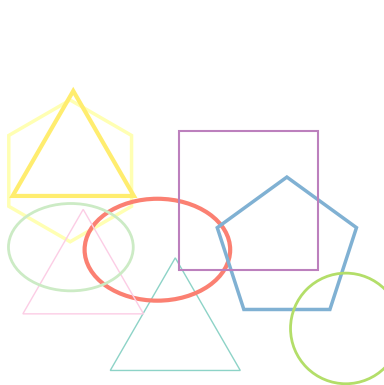[{"shape": "triangle", "thickness": 1, "radius": 0.97, "center": [0.455, 0.135]}, {"shape": "hexagon", "thickness": 2.5, "radius": 0.92, "center": [0.182, 0.556]}, {"shape": "oval", "thickness": 3, "radius": 0.95, "center": [0.409, 0.351]}, {"shape": "pentagon", "thickness": 2.5, "radius": 0.95, "center": [0.745, 0.35]}, {"shape": "circle", "thickness": 2, "radius": 0.72, "center": [0.898, 0.147]}, {"shape": "triangle", "thickness": 1, "radius": 0.9, "center": [0.216, 0.275]}, {"shape": "square", "thickness": 1.5, "radius": 0.91, "center": [0.645, 0.479]}, {"shape": "oval", "thickness": 2, "radius": 0.81, "center": [0.184, 0.358]}, {"shape": "triangle", "thickness": 3, "radius": 0.91, "center": [0.19, 0.582]}]